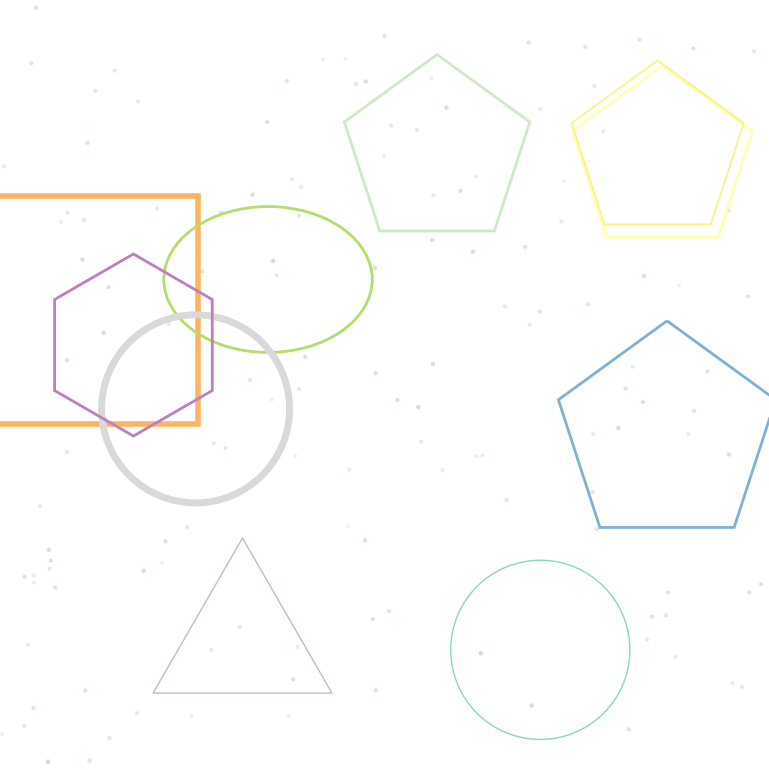[{"shape": "circle", "thickness": 0.5, "radius": 0.58, "center": [0.702, 0.156]}, {"shape": "pentagon", "thickness": 1, "radius": 0.62, "center": [0.86, 0.792]}, {"shape": "triangle", "thickness": 0.5, "radius": 0.67, "center": [0.315, 0.167]}, {"shape": "pentagon", "thickness": 1, "radius": 0.74, "center": [0.866, 0.435]}, {"shape": "square", "thickness": 2, "radius": 0.74, "center": [0.109, 0.597]}, {"shape": "oval", "thickness": 1, "radius": 0.68, "center": [0.348, 0.637]}, {"shape": "circle", "thickness": 2.5, "radius": 0.61, "center": [0.254, 0.469]}, {"shape": "hexagon", "thickness": 1, "radius": 0.59, "center": [0.173, 0.552]}, {"shape": "pentagon", "thickness": 1, "radius": 0.63, "center": [0.568, 0.802]}, {"shape": "pentagon", "thickness": 0.5, "radius": 0.59, "center": [0.854, 0.804]}]